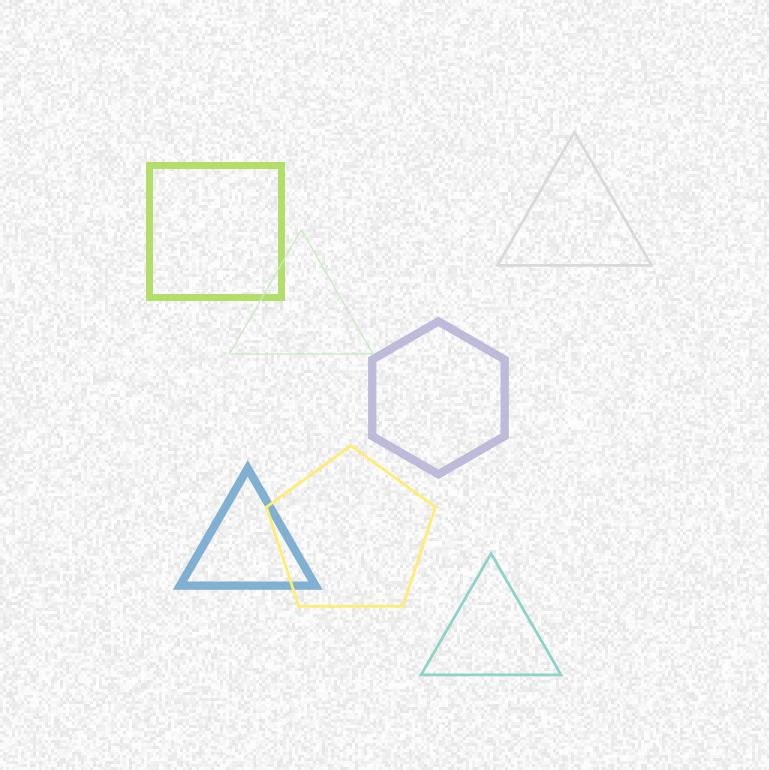[{"shape": "triangle", "thickness": 1, "radius": 0.52, "center": [0.638, 0.176]}, {"shape": "hexagon", "thickness": 3, "radius": 0.5, "center": [0.569, 0.483]}, {"shape": "triangle", "thickness": 3, "radius": 0.51, "center": [0.322, 0.29]}, {"shape": "square", "thickness": 2.5, "radius": 0.43, "center": [0.279, 0.7]}, {"shape": "triangle", "thickness": 1, "radius": 0.58, "center": [0.746, 0.713]}, {"shape": "triangle", "thickness": 0.5, "radius": 0.54, "center": [0.391, 0.594]}, {"shape": "pentagon", "thickness": 1, "radius": 0.58, "center": [0.456, 0.306]}]